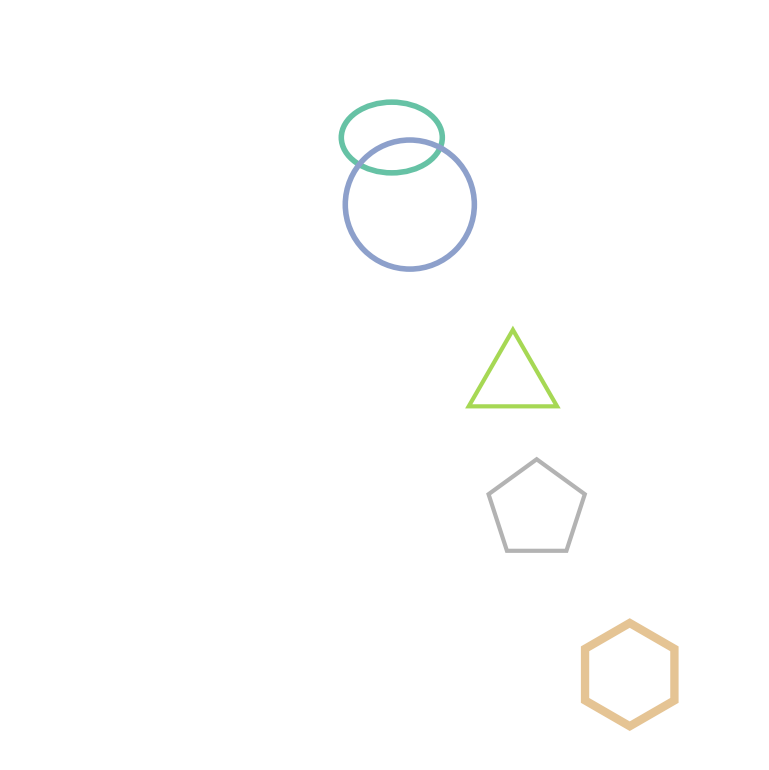[{"shape": "oval", "thickness": 2, "radius": 0.33, "center": [0.509, 0.821]}, {"shape": "circle", "thickness": 2, "radius": 0.42, "center": [0.532, 0.734]}, {"shape": "triangle", "thickness": 1.5, "radius": 0.33, "center": [0.666, 0.505]}, {"shape": "hexagon", "thickness": 3, "radius": 0.34, "center": [0.818, 0.124]}, {"shape": "pentagon", "thickness": 1.5, "radius": 0.33, "center": [0.697, 0.338]}]